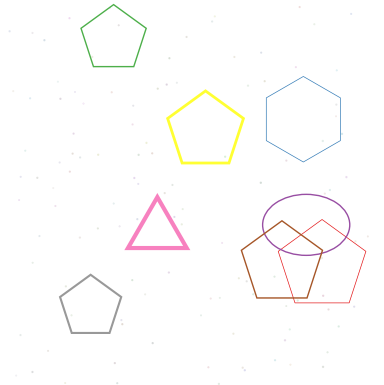[{"shape": "pentagon", "thickness": 0.5, "radius": 0.6, "center": [0.837, 0.31]}, {"shape": "hexagon", "thickness": 0.5, "radius": 0.56, "center": [0.788, 0.69]}, {"shape": "pentagon", "thickness": 1, "radius": 0.45, "center": [0.295, 0.899]}, {"shape": "oval", "thickness": 1, "radius": 0.57, "center": [0.795, 0.416]}, {"shape": "pentagon", "thickness": 2, "radius": 0.52, "center": [0.534, 0.66]}, {"shape": "pentagon", "thickness": 1, "radius": 0.55, "center": [0.732, 0.316]}, {"shape": "triangle", "thickness": 3, "radius": 0.44, "center": [0.409, 0.4]}, {"shape": "pentagon", "thickness": 1.5, "radius": 0.42, "center": [0.235, 0.203]}]